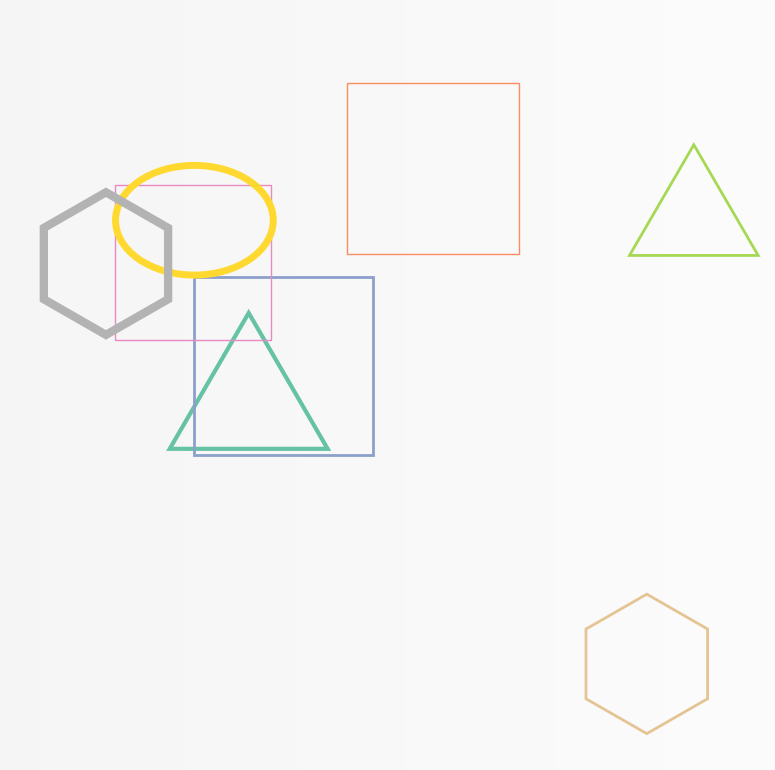[{"shape": "triangle", "thickness": 1.5, "radius": 0.59, "center": [0.321, 0.476]}, {"shape": "square", "thickness": 0.5, "radius": 0.55, "center": [0.559, 0.781]}, {"shape": "square", "thickness": 1, "radius": 0.58, "center": [0.366, 0.525]}, {"shape": "square", "thickness": 0.5, "radius": 0.5, "center": [0.248, 0.659]}, {"shape": "triangle", "thickness": 1, "radius": 0.48, "center": [0.895, 0.716]}, {"shape": "oval", "thickness": 2.5, "radius": 0.51, "center": [0.251, 0.714]}, {"shape": "hexagon", "thickness": 1, "radius": 0.45, "center": [0.835, 0.138]}, {"shape": "hexagon", "thickness": 3, "radius": 0.46, "center": [0.137, 0.658]}]